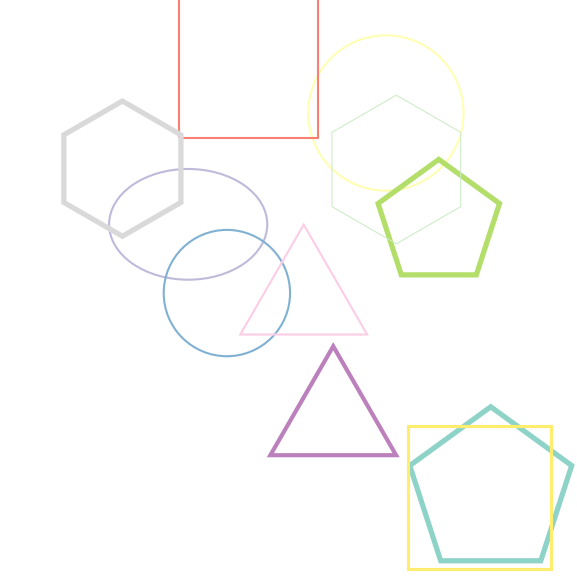[{"shape": "pentagon", "thickness": 2.5, "radius": 0.74, "center": [0.85, 0.147]}, {"shape": "circle", "thickness": 1, "radius": 0.67, "center": [0.668, 0.804]}, {"shape": "oval", "thickness": 1, "radius": 0.68, "center": [0.326, 0.611]}, {"shape": "square", "thickness": 1, "radius": 0.6, "center": [0.43, 0.881]}, {"shape": "circle", "thickness": 1, "radius": 0.55, "center": [0.393, 0.492]}, {"shape": "pentagon", "thickness": 2.5, "radius": 0.55, "center": [0.76, 0.613]}, {"shape": "triangle", "thickness": 1, "radius": 0.63, "center": [0.526, 0.483]}, {"shape": "hexagon", "thickness": 2.5, "radius": 0.59, "center": [0.212, 0.707]}, {"shape": "triangle", "thickness": 2, "radius": 0.63, "center": [0.577, 0.274]}, {"shape": "hexagon", "thickness": 0.5, "radius": 0.64, "center": [0.686, 0.706]}, {"shape": "square", "thickness": 1.5, "radius": 0.62, "center": [0.83, 0.138]}]